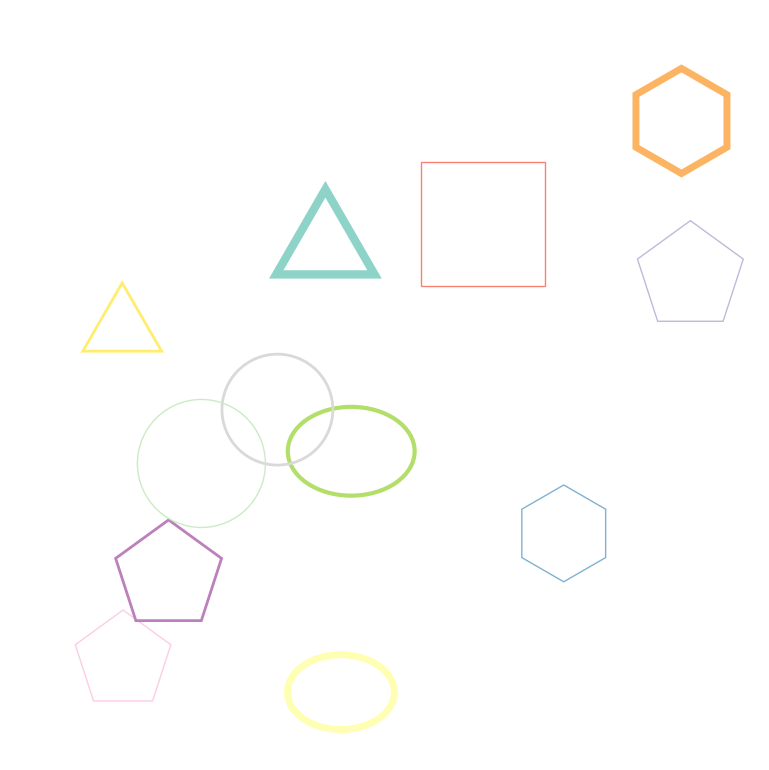[{"shape": "triangle", "thickness": 3, "radius": 0.37, "center": [0.423, 0.68]}, {"shape": "oval", "thickness": 2.5, "radius": 0.35, "center": [0.443, 0.101]}, {"shape": "pentagon", "thickness": 0.5, "radius": 0.36, "center": [0.897, 0.641]}, {"shape": "square", "thickness": 0.5, "radius": 0.4, "center": [0.627, 0.709]}, {"shape": "hexagon", "thickness": 0.5, "radius": 0.31, "center": [0.732, 0.307]}, {"shape": "hexagon", "thickness": 2.5, "radius": 0.34, "center": [0.885, 0.843]}, {"shape": "oval", "thickness": 1.5, "radius": 0.41, "center": [0.456, 0.414]}, {"shape": "pentagon", "thickness": 0.5, "radius": 0.33, "center": [0.16, 0.143]}, {"shape": "circle", "thickness": 1, "radius": 0.36, "center": [0.36, 0.468]}, {"shape": "pentagon", "thickness": 1, "radius": 0.36, "center": [0.219, 0.252]}, {"shape": "circle", "thickness": 0.5, "radius": 0.42, "center": [0.262, 0.398]}, {"shape": "triangle", "thickness": 1, "radius": 0.3, "center": [0.159, 0.573]}]